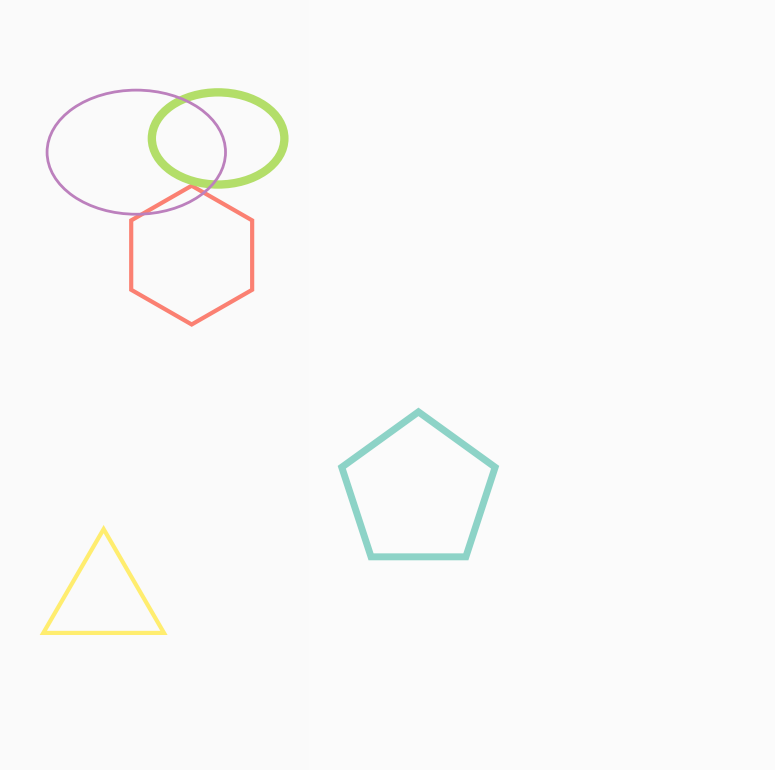[{"shape": "pentagon", "thickness": 2.5, "radius": 0.52, "center": [0.54, 0.361]}, {"shape": "hexagon", "thickness": 1.5, "radius": 0.45, "center": [0.247, 0.669]}, {"shape": "oval", "thickness": 3, "radius": 0.43, "center": [0.281, 0.82]}, {"shape": "oval", "thickness": 1, "radius": 0.58, "center": [0.176, 0.802]}, {"shape": "triangle", "thickness": 1.5, "radius": 0.45, "center": [0.134, 0.223]}]